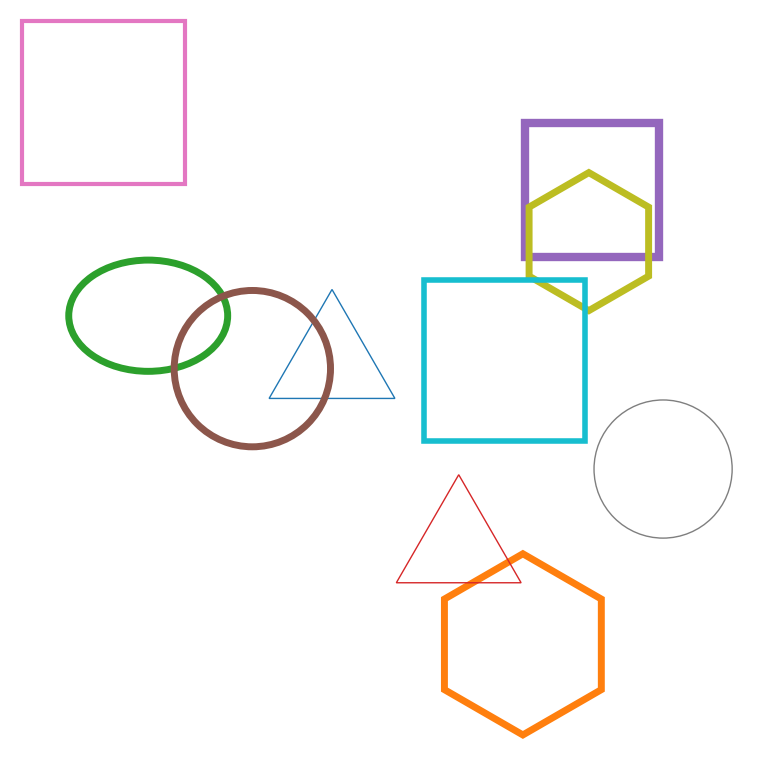[{"shape": "triangle", "thickness": 0.5, "radius": 0.47, "center": [0.431, 0.53]}, {"shape": "hexagon", "thickness": 2.5, "radius": 0.59, "center": [0.679, 0.163]}, {"shape": "oval", "thickness": 2.5, "radius": 0.52, "center": [0.192, 0.59]}, {"shape": "triangle", "thickness": 0.5, "radius": 0.47, "center": [0.596, 0.29]}, {"shape": "square", "thickness": 3, "radius": 0.44, "center": [0.769, 0.753]}, {"shape": "circle", "thickness": 2.5, "radius": 0.51, "center": [0.328, 0.521]}, {"shape": "square", "thickness": 1.5, "radius": 0.53, "center": [0.134, 0.867]}, {"shape": "circle", "thickness": 0.5, "radius": 0.45, "center": [0.861, 0.391]}, {"shape": "hexagon", "thickness": 2.5, "radius": 0.45, "center": [0.765, 0.686]}, {"shape": "square", "thickness": 2, "radius": 0.52, "center": [0.655, 0.532]}]